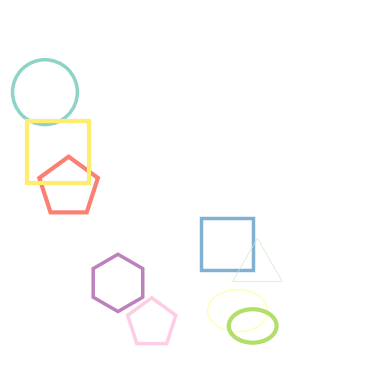[{"shape": "circle", "thickness": 2.5, "radius": 0.42, "center": [0.117, 0.761]}, {"shape": "oval", "thickness": 1, "radius": 0.39, "center": [0.617, 0.193]}, {"shape": "pentagon", "thickness": 3, "radius": 0.4, "center": [0.178, 0.513]}, {"shape": "square", "thickness": 2.5, "radius": 0.33, "center": [0.589, 0.366]}, {"shape": "oval", "thickness": 3, "radius": 0.31, "center": [0.656, 0.153]}, {"shape": "pentagon", "thickness": 2.5, "radius": 0.33, "center": [0.394, 0.161]}, {"shape": "hexagon", "thickness": 2.5, "radius": 0.37, "center": [0.306, 0.265]}, {"shape": "triangle", "thickness": 0.5, "radius": 0.37, "center": [0.669, 0.306]}, {"shape": "square", "thickness": 3, "radius": 0.4, "center": [0.15, 0.605]}]